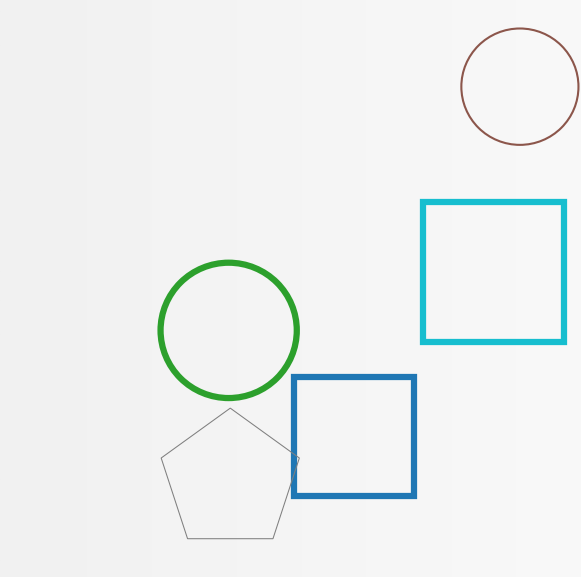[{"shape": "square", "thickness": 3, "radius": 0.51, "center": [0.609, 0.243]}, {"shape": "circle", "thickness": 3, "radius": 0.59, "center": [0.393, 0.427]}, {"shape": "circle", "thickness": 1, "radius": 0.5, "center": [0.894, 0.849]}, {"shape": "pentagon", "thickness": 0.5, "radius": 0.62, "center": [0.396, 0.167]}, {"shape": "square", "thickness": 3, "radius": 0.61, "center": [0.849, 0.528]}]